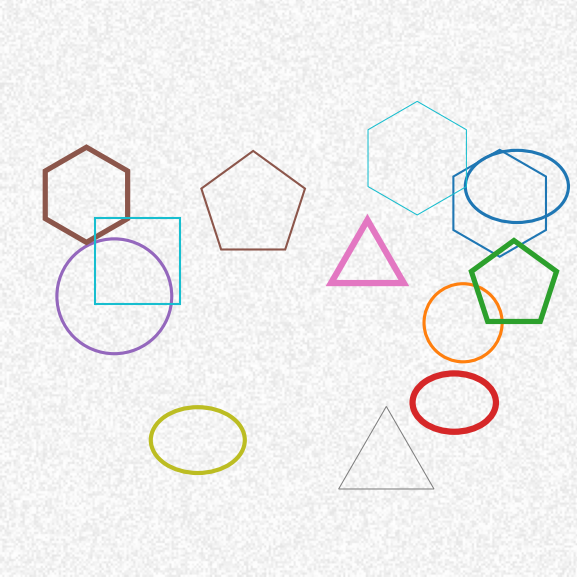[{"shape": "oval", "thickness": 1.5, "radius": 0.45, "center": [0.895, 0.676]}, {"shape": "hexagon", "thickness": 1, "radius": 0.46, "center": [0.865, 0.647]}, {"shape": "circle", "thickness": 1.5, "radius": 0.34, "center": [0.802, 0.44]}, {"shape": "pentagon", "thickness": 2.5, "radius": 0.39, "center": [0.89, 0.505]}, {"shape": "oval", "thickness": 3, "radius": 0.36, "center": [0.787, 0.302]}, {"shape": "circle", "thickness": 1.5, "radius": 0.5, "center": [0.198, 0.486]}, {"shape": "hexagon", "thickness": 2.5, "radius": 0.41, "center": [0.15, 0.662]}, {"shape": "pentagon", "thickness": 1, "radius": 0.47, "center": [0.438, 0.643]}, {"shape": "triangle", "thickness": 3, "radius": 0.36, "center": [0.636, 0.545]}, {"shape": "triangle", "thickness": 0.5, "radius": 0.48, "center": [0.669, 0.2]}, {"shape": "oval", "thickness": 2, "radius": 0.41, "center": [0.343, 0.237]}, {"shape": "square", "thickness": 1, "radius": 0.37, "center": [0.238, 0.547]}, {"shape": "hexagon", "thickness": 0.5, "radius": 0.49, "center": [0.722, 0.725]}]